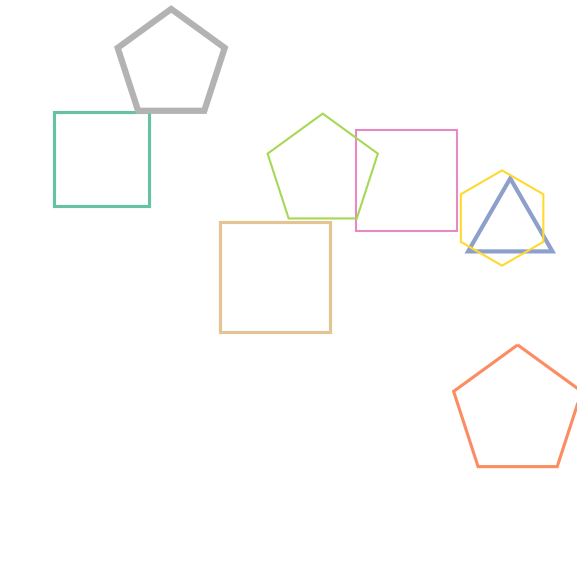[{"shape": "square", "thickness": 1.5, "radius": 0.41, "center": [0.176, 0.724]}, {"shape": "pentagon", "thickness": 1.5, "radius": 0.58, "center": [0.896, 0.285]}, {"shape": "triangle", "thickness": 2, "radius": 0.42, "center": [0.884, 0.606]}, {"shape": "square", "thickness": 1, "radius": 0.44, "center": [0.704, 0.686]}, {"shape": "pentagon", "thickness": 1, "radius": 0.5, "center": [0.559, 0.702]}, {"shape": "hexagon", "thickness": 1, "radius": 0.41, "center": [0.869, 0.622]}, {"shape": "square", "thickness": 1.5, "radius": 0.48, "center": [0.477, 0.519]}, {"shape": "pentagon", "thickness": 3, "radius": 0.49, "center": [0.296, 0.886]}]